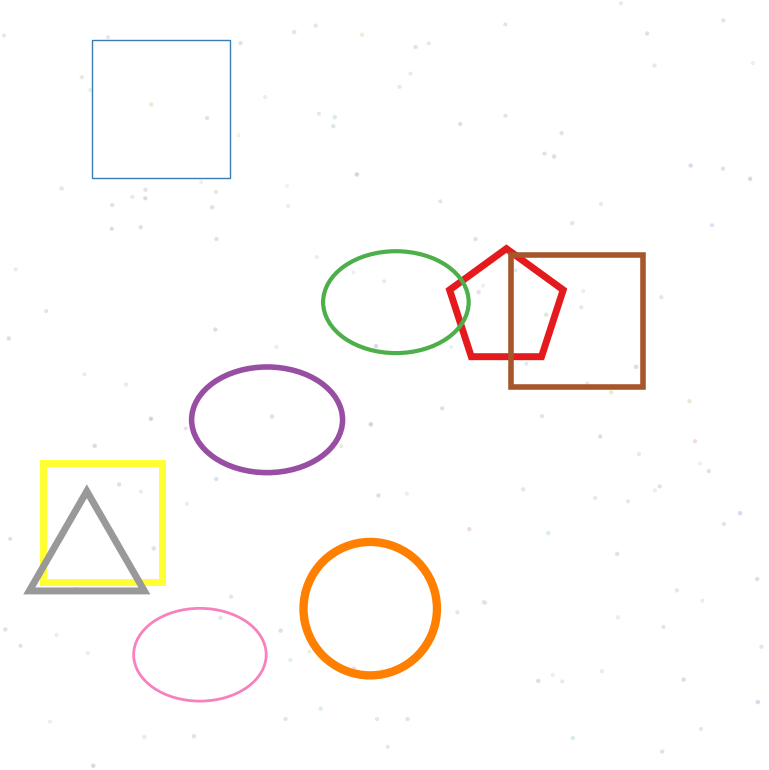[{"shape": "pentagon", "thickness": 2.5, "radius": 0.39, "center": [0.658, 0.6]}, {"shape": "square", "thickness": 0.5, "radius": 0.45, "center": [0.209, 0.858]}, {"shape": "oval", "thickness": 1.5, "radius": 0.47, "center": [0.514, 0.608]}, {"shape": "oval", "thickness": 2, "radius": 0.49, "center": [0.347, 0.455]}, {"shape": "circle", "thickness": 3, "radius": 0.43, "center": [0.481, 0.21]}, {"shape": "square", "thickness": 2.5, "radius": 0.39, "center": [0.133, 0.321]}, {"shape": "square", "thickness": 2, "radius": 0.43, "center": [0.75, 0.583]}, {"shape": "oval", "thickness": 1, "radius": 0.43, "center": [0.26, 0.15]}, {"shape": "triangle", "thickness": 2.5, "radius": 0.43, "center": [0.113, 0.276]}]